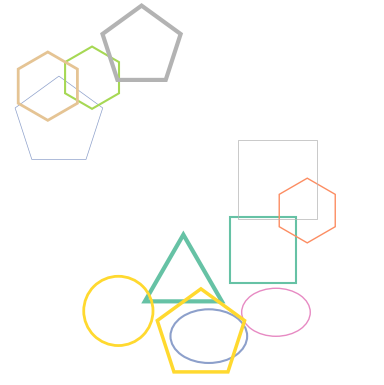[{"shape": "triangle", "thickness": 3, "radius": 0.58, "center": [0.476, 0.275]}, {"shape": "square", "thickness": 1.5, "radius": 0.43, "center": [0.684, 0.351]}, {"shape": "hexagon", "thickness": 1, "radius": 0.42, "center": [0.798, 0.453]}, {"shape": "oval", "thickness": 1.5, "radius": 0.5, "center": [0.542, 0.127]}, {"shape": "pentagon", "thickness": 0.5, "radius": 0.6, "center": [0.153, 0.683]}, {"shape": "oval", "thickness": 1, "radius": 0.45, "center": [0.717, 0.189]}, {"shape": "hexagon", "thickness": 1.5, "radius": 0.4, "center": [0.239, 0.798]}, {"shape": "circle", "thickness": 2, "radius": 0.45, "center": [0.307, 0.192]}, {"shape": "pentagon", "thickness": 2.5, "radius": 0.6, "center": [0.522, 0.13]}, {"shape": "hexagon", "thickness": 2, "radius": 0.44, "center": [0.124, 0.776]}, {"shape": "square", "thickness": 0.5, "radius": 0.51, "center": [0.72, 0.534]}, {"shape": "pentagon", "thickness": 3, "radius": 0.53, "center": [0.368, 0.879]}]